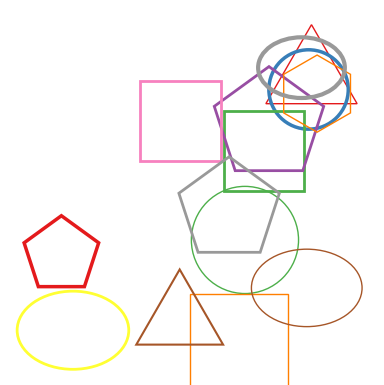[{"shape": "pentagon", "thickness": 2.5, "radius": 0.51, "center": [0.159, 0.338]}, {"shape": "triangle", "thickness": 1, "radius": 0.68, "center": [0.809, 0.799]}, {"shape": "circle", "thickness": 2.5, "radius": 0.52, "center": [0.801, 0.768]}, {"shape": "circle", "thickness": 1, "radius": 0.7, "center": [0.636, 0.377]}, {"shape": "square", "thickness": 2, "radius": 0.52, "center": [0.686, 0.609]}, {"shape": "pentagon", "thickness": 2, "radius": 0.75, "center": [0.699, 0.678]}, {"shape": "square", "thickness": 1, "radius": 0.63, "center": [0.62, 0.109]}, {"shape": "hexagon", "thickness": 1, "radius": 0.5, "center": [0.824, 0.757]}, {"shape": "oval", "thickness": 2, "radius": 0.72, "center": [0.189, 0.142]}, {"shape": "oval", "thickness": 1, "radius": 0.72, "center": [0.797, 0.252]}, {"shape": "triangle", "thickness": 1.5, "radius": 0.65, "center": [0.467, 0.17]}, {"shape": "square", "thickness": 2, "radius": 0.52, "center": [0.468, 0.685]}, {"shape": "pentagon", "thickness": 2, "radius": 0.69, "center": [0.595, 0.456]}, {"shape": "oval", "thickness": 3, "radius": 0.56, "center": [0.783, 0.824]}]